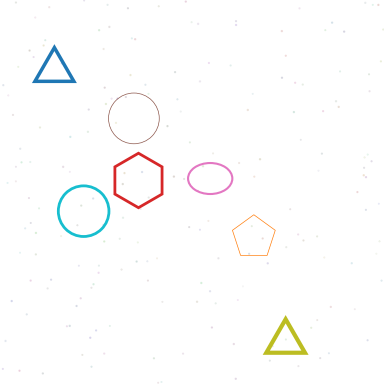[{"shape": "triangle", "thickness": 2.5, "radius": 0.29, "center": [0.141, 0.818]}, {"shape": "pentagon", "thickness": 0.5, "radius": 0.29, "center": [0.659, 0.384]}, {"shape": "hexagon", "thickness": 2, "radius": 0.35, "center": [0.36, 0.531]}, {"shape": "circle", "thickness": 0.5, "radius": 0.33, "center": [0.348, 0.692]}, {"shape": "oval", "thickness": 1.5, "radius": 0.29, "center": [0.546, 0.536]}, {"shape": "triangle", "thickness": 3, "radius": 0.29, "center": [0.742, 0.113]}, {"shape": "circle", "thickness": 2, "radius": 0.33, "center": [0.217, 0.451]}]